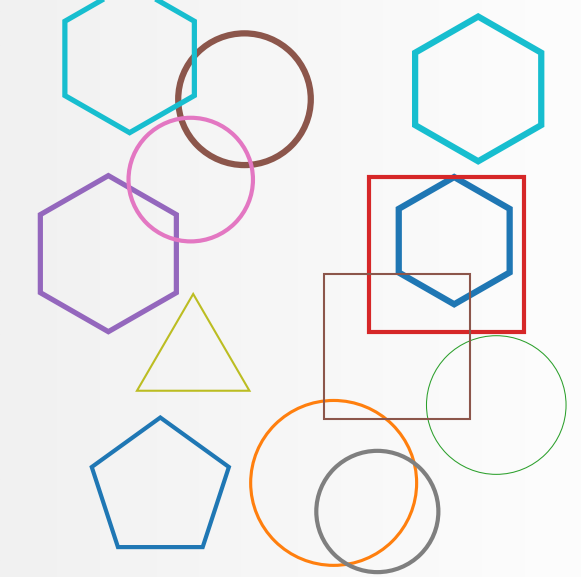[{"shape": "pentagon", "thickness": 2, "radius": 0.62, "center": [0.276, 0.152]}, {"shape": "hexagon", "thickness": 3, "radius": 0.55, "center": [0.781, 0.582]}, {"shape": "circle", "thickness": 1.5, "radius": 0.71, "center": [0.574, 0.163]}, {"shape": "circle", "thickness": 0.5, "radius": 0.6, "center": [0.854, 0.298]}, {"shape": "square", "thickness": 2, "radius": 0.67, "center": [0.768, 0.559]}, {"shape": "hexagon", "thickness": 2.5, "radius": 0.68, "center": [0.186, 0.56]}, {"shape": "square", "thickness": 1, "radius": 0.63, "center": [0.684, 0.399]}, {"shape": "circle", "thickness": 3, "radius": 0.57, "center": [0.421, 0.827]}, {"shape": "circle", "thickness": 2, "radius": 0.54, "center": [0.328, 0.688]}, {"shape": "circle", "thickness": 2, "radius": 0.53, "center": [0.649, 0.113]}, {"shape": "triangle", "thickness": 1, "radius": 0.56, "center": [0.332, 0.378]}, {"shape": "hexagon", "thickness": 3, "radius": 0.63, "center": [0.823, 0.845]}, {"shape": "hexagon", "thickness": 2.5, "radius": 0.64, "center": [0.223, 0.898]}]